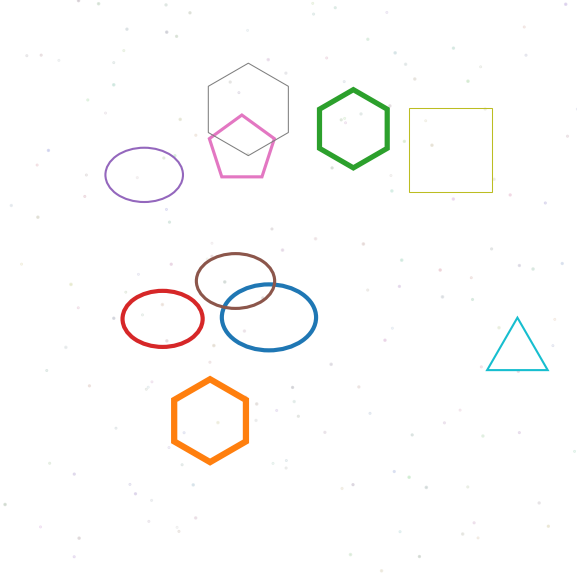[{"shape": "oval", "thickness": 2, "radius": 0.41, "center": [0.466, 0.45]}, {"shape": "hexagon", "thickness": 3, "radius": 0.36, "center": [0.364, 0.271]}, {"shape": "hexagon", "thickness": 2.5, "radius": 0.34, "center": [0.612, 0.776]}, {"shape": "oval", "thickness": 2, "radius": 0.35, "center": [0.282, 0.447]}, {"shape": "oval", "thickness": 1, "radius": 0.34, "center": [0.25, 0.696]}, {"shape": "oval", "thickness": 1.5, "radius": 0.34, "center": [0.408, 0.513]}, {"shape": "pentagon", "thickness": 1.5, "radius": 0.3, "center": [0.419, 0.741]}, {"shape": "hexagon", "thickness": 0.5, "radius": 0.4, "center": [0.43, 0.81]}, {"shape": "square", "thickness": 0.5, "radius": 0.36, "center": [0.78, 0.739]}, {"shape": "triangle", "thickness": 1, "radius": 0.3, "center": [0.896, 0.389]}]